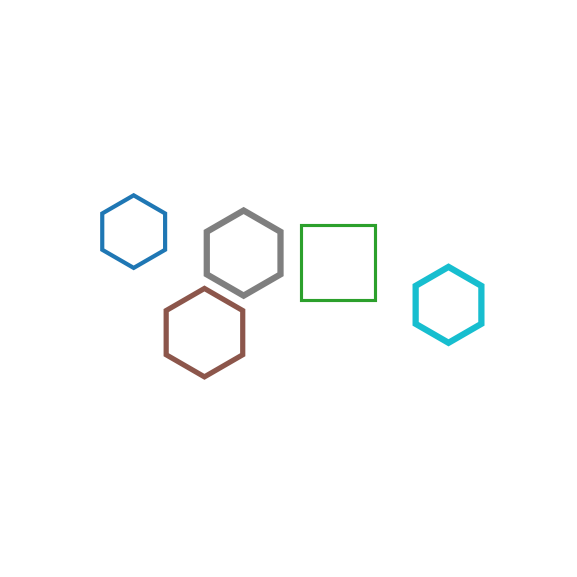[{"shape": "hexagon", "thickness": 2, "radius": 0.31, "center": [0.231, 0.598]}, {"shape": "square", "thickness": 1.5, "radius": 0.32, "center": [0.585, 0.545]}, {"shape": "hexagon", "thickness": 2.5, "radius": 0.38, "center": [0.354, 0.423]}, {"shape": "hexagon", "thickness": 3, "radius": 0.37, "center": [0.422, 0.561]}, {"shape": "hexagon", "thickness": 3, "radius": 0.33, "center": [0.777, 0.471]}]